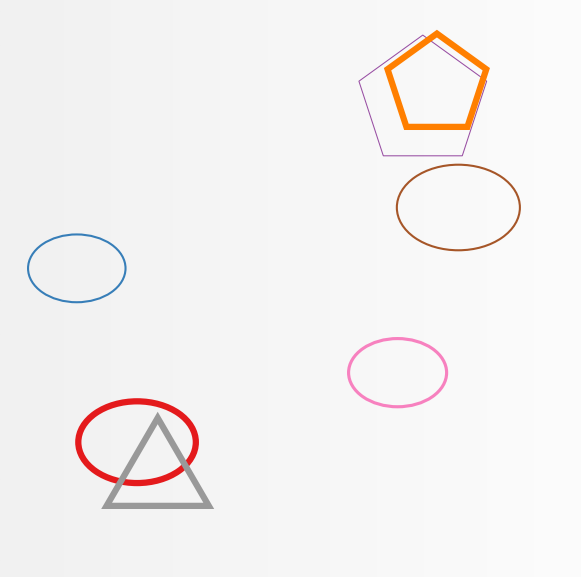[{"shape": "oval", "thickness": 3, "radius": 0.51, "center": [0.236, 0.233]}, {"shape": "oval", "thickness": 1, "radius": 0.42, "center": [0.132, 0.534]}, {"shape": "pentagon", "thickness": 0.5, "radius": 0.58, "center": [0.727, 0.823]}, {"shape": "pentagon", "thickness": 3, "radius": 0.45, "center": [0.752, 0.852]}, {"shape": "oval", "thickness": 1, "radius": 0.53, "center": [0.789, 0.64]}, {"shape": "oval", "thickness": 1.5, "radius": 0.42, "center": [0.684, 0.354]}, {"shape": "triangle", "thickness": 3, "radius": 0.51, "center": [0.271, 0.174]}]